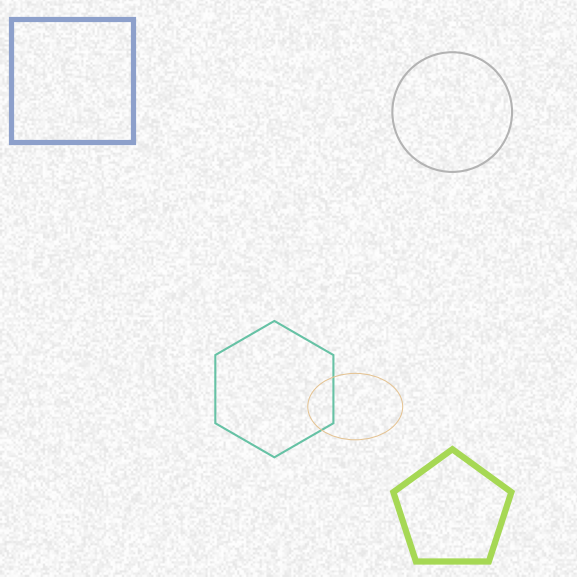[{"shape": "hexagon", "thickness": 1, "radius": 0.59, "center": [0.475, 0.325]}, {"shape": "square", "thickness": 2.5, "radius": 0.53, "center": [0.125, 0.86]}, {"shape": "pentagon", "thickness": 3, "radius": 0.54, "center": [0.783, 0.114]}, {"shape": "oval", "thickness": 0.5, "radius": 0.41, "center": [0.615, 0.295]}, {"shape": "circle", "thickness": 1, "radius": 0.52, "center": [0.783, 0.805]}]